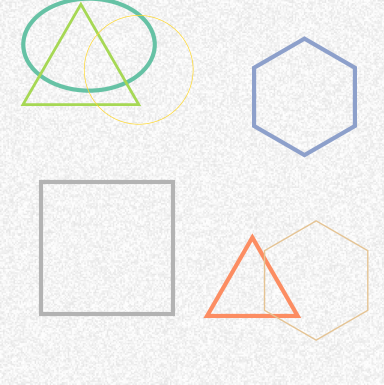[{"shape": "oval", "thickness": 3, "radius": 0.85, "center": [0.231, 0.884]}, {"shape": "triangle", "thickness": 3, "radius": 0.68, "center": [0.655, 0.247]}, {"shape": "hexagon", "thickness": 3, "radius": 0.76, "center": [0.791, 0.748]}, {"shape": "triangle", "thickness": 2, "radius": 0.87, "center": [0.21, 0.815]}, {"shape": "circle", "thickness": 0.5, "radius": 0.71, "center": [0.36, 0.819]}, {"shape": "hexagon", "thickness": 1, "radius": 0.77, "center": [0.821, 0.271]}, {"shape": "square", "thickness": 3, "radius": 0.86, "center": [0.278, 0.355]}]